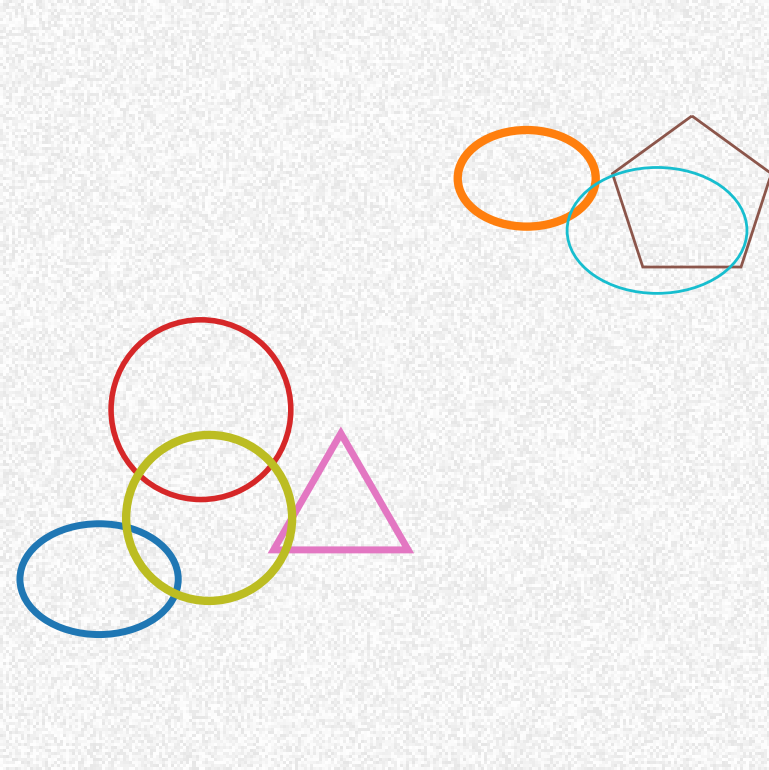[{"shape": "oval", "thickness": 2.5, "radius": 0.51, "center": [0.129, 0.248]}, {"shape": "oval", "thickness": 3, "radius": 0.45, "center": [0.684, 0.768]}, {"shape": "circle", "thickness": 2, "radius": 0.58, "center": [0.261, 0.468]}, {"shape": "pentagon", "thickness": 1, "radius": 0.54, "center": [0.899, 0.741]}, {"shape": "triangle", "thickness": 2.5, "radius": 0.5, "center": [0.443, 0.336]}, {"shape": "circle", "thickness": 3, "radius": 0.54, "center": [0.272, 0.327]}, {"shape": "oval", "thickness": 1, "radius": 0.58, "center": [0.853, 0.701]}]